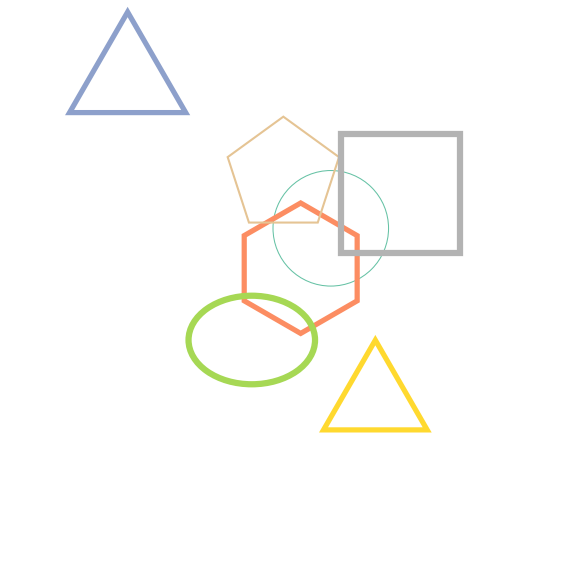[{"shape": "circle", "thickness": 0.5, "radius": 0.5, "center": [0.573, 0.604]}, {"shape": "hexagon", "thickness": 2.5, "radius": 0.56, "center": [0.521, 0.535]}, {"shape": "triangle", "thickness": 2.5, "radius": 0.58, "center": [0.221, 0.862]}, {"shape": "oval", "thickness": 3, "radius": 0.55, "center": [0.436, 0.41]}, {"shape": "triangle", "thickness": 2.5, "radius": 0.52, "center": [0.65, 0.307]}, {"shape": "pentagon", "thickness": 1, "radius": 0.51, "center": [0.491, 0.696]}, {"shape": "square", "thickness": 3, "radius": 0.52, "center": [0.693, 0.664]}]